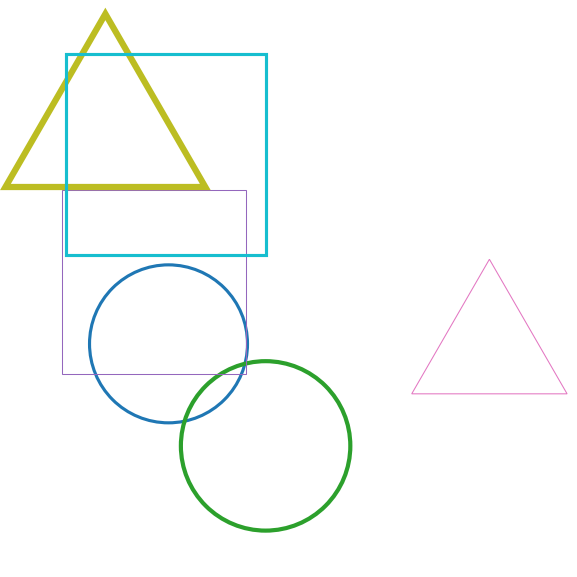[{"shape": "circle", "thickness": 1.5, "radius": 0.68, "center": [0.292, 0.404]}, {"shape": "circle", "thickness": 2, "radius": 0.73, "center": [0.46, 0.227]}, {"shape": "square", "thickness": 0.5, "radius": 0.8, "center": [0.267, 0.51]}, {"shape": "triangle", "thickness": 0.5, "radius": 0.78, "center": [0.847, 0.395]}, {"shape": "triangle", "thickness": 3, "radius": 1.0, "center": [0.182, 0.775]}, {"shape": "square", "thickness": 1.5, "radius": 0.87, "center": [0.287, 0.732]}]